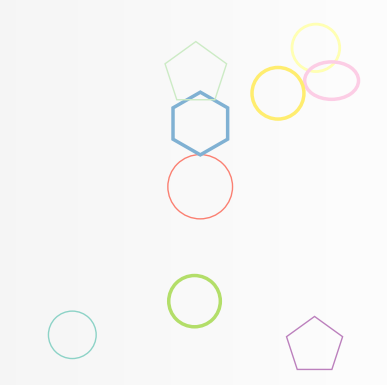[{"shape": "circle", "thickness": 1, "radius": 0.31, "center": [0.187, 0.13]}, {"shape": "circle", "thickness": 2, "radius": 0.31, "center": [0.815, 0.876]}, {"shape": "circle", "thickness": 1, "radius": 0.42, "center": [0.517, 0.515]}, {"shape": "hexagon", "thickness": 2.5, "radius": 0.41, "center": [0.517, 0.679]}, {"shape": "circle", "thickness": 2.5, "radius": 0.33, "center": [0.502, 0.218]}, {"shape": "oval", "thickness": 2.5, "radius": 0.35, "center": [0.856, 0.791]}, {"shape": "pentagon", "thickness": 1, "radius": 0.38, "center": [0.812, 0.102]}, {"shape": "pentagon", "thickness": 1, "radius": 0.42, "center": [0.505, 0.808]}, {"shape": "circle", "thickness": 2.5, "radius": 0.33, "center": [0.717, 0.758]}]